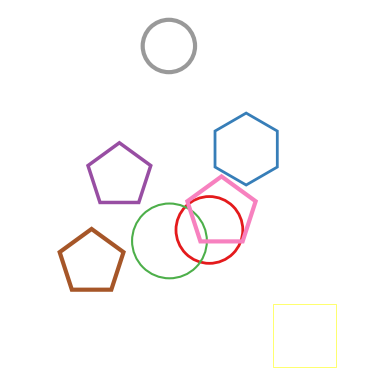[{"shape": "circle", "thickness": 2, "radius": 0.43, "center": [0.544, 0.403]}, {"shape": "hexagon", "thickness": 2, "radius": 0.47, "center": [0.639, 0.613]}, {"shape": "circle", "thickness": 1.5, "radius": 0.49, "center": [0.44, 0.374]}, {"shape": "pentagon", "thickness": 2.5, "radius": 0.43, "center": [0.31, 0.543]}, {"shape": "square", "thickness": 0.5, "radius": 0.41, "center": [0.79, 0.129]}, {"shape": "pentagon", "thickness": 3, "radius": 0.44, "center": [0.238, 0.318]}, {"shape": "pentagon", "thickness": 3, "radius": 0.47, "center": [0.575, 0.448]}, {"shape": "circle", "thickness": 3, "radius": 0.34, "center": [0.439, 0.881]}]